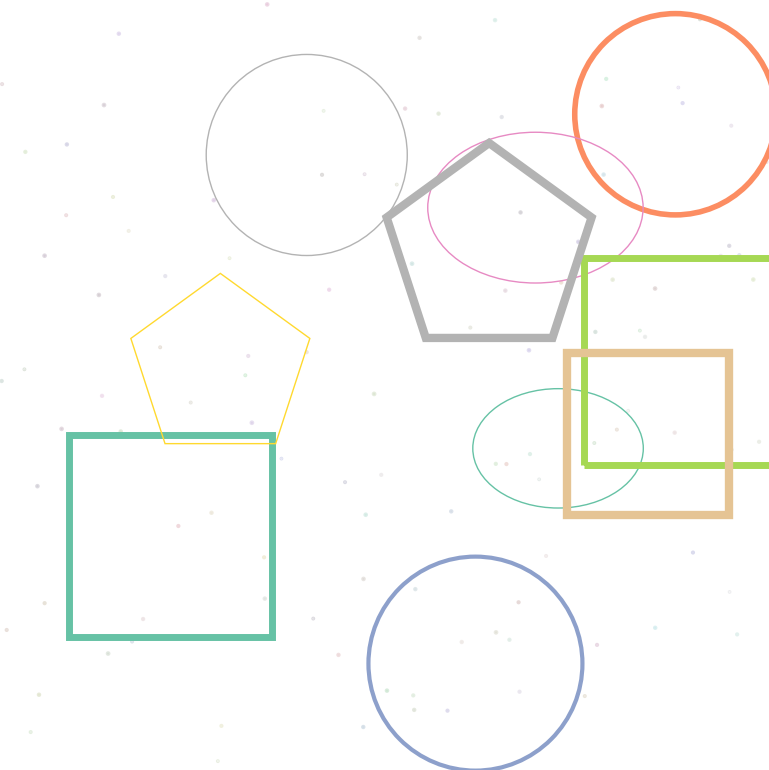[{"shape": "oval", "thickness": 0.5, "radius": 0.55, "center": [0.725, 0.418]}, {"shape": "square", "thickness": 2.5, "radius": 0.66, "center": [0.222, 0.304]}, {"shape": "circle", "thickness": 2, "radius": 0.65, "center": [0.877, 0.852]}, {"shape": "circle", "thickness": 1.5, "radius": 0.69, "center": [0.617, 0.138]}, {"shape": "oval", "thickness": 0.5, "radius": 0.7, "center": [0.695, 0.73]}, {"shape": "square", "thickness": 2.5, "radius": 0.67, "center": [0.893, 0.53]}, {"shape": "pentagon", "thickness": 0.5, "radius": 0.61, "center": [0.286, 0.523]}, {"shape": "square", "thickness": 3, "radius": 0.53, "center": [0.841, 0.436]}, {"shape": "circle", "thickness": 0.5, "radius": 0.65, "center": [0.398, 0.799]}, {"shape": "pentagon", "thickness": 3, "radius": 0.7, "center": [0.635, 0.674]}]